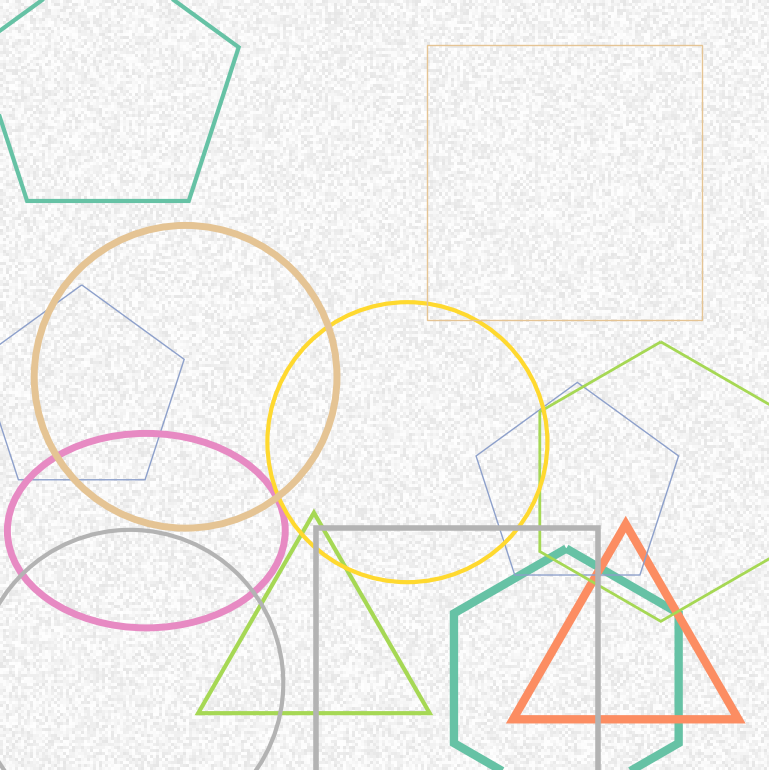[{"shape": "hexagon", "thickness": 3, "radius": 0.84, "center": [0.735, 0.119]}, {"shape": "pentagon", "thickness": 1.5, "radius": 0.89, "center": [0.14, 0.883]}, {"shape": "triangle", "thickness": 3, "radius": 0.84, "center": [0.813, 0.15]}, {"shape": "pentagon", "thickness": 0.5, "radius": 0.7, "center": [0.106, 0.49]}, {"shape": "pentagon", "thickness": 0.5, "radius": 0.69, "center": [0.75, 0.365]}, {"shape": "oval", "thickness": 2.5, "radius": 0.9, "center": [0.19, 0.311]}, {"shape": "hexagon", "thickness": 1, "radius": 0.91, "center": [0.858, 0.375]}, {"shape": "triangle", "thickness": 1.5, "radius": 0.87, "center": [0.408, 0.161]}, {"shape": "circle", "thickness": 1.5, "radius": 0.91, "center": [0.529, 0.426]}, {"shape": "circle", "thickness": 2.5, "radius": 0.98, "center": [0.241, 0.511]}, {"shape": "square", "thickness": 0.5, "radius": 0.89, "center": [0.733, 0.763]}, {"shape": "circle", "thickness": 1.5, "radius": 0.99, "center": [0.169, 0.113]}, {"shape": "square", "thickness": 2, "radius": 0.92, "center": [0.593, 0.131]}]